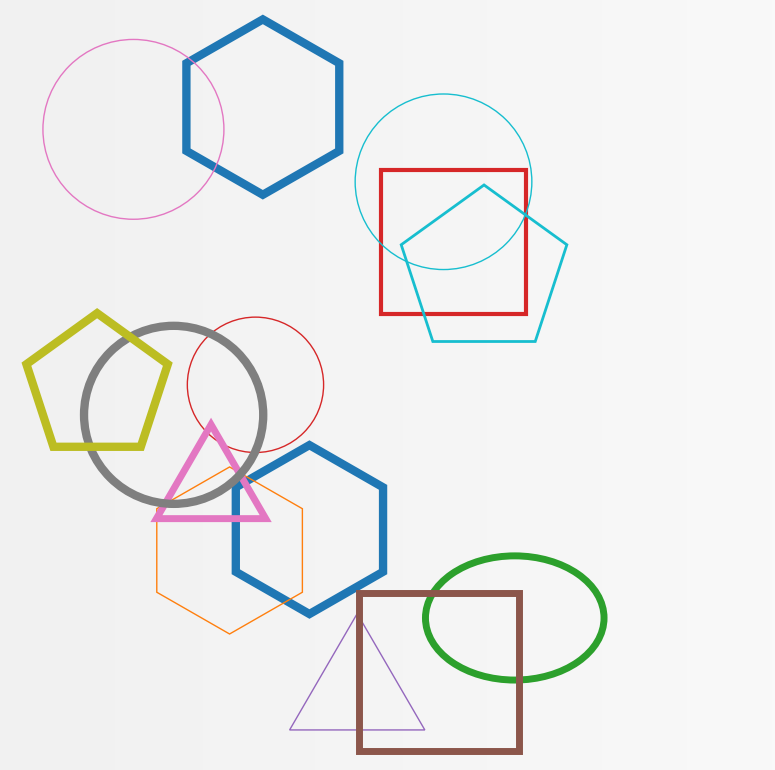[{"shape": "hexagon", "thickness": 3, "radius": 0.55, "center": [0.399, 0.312]}, {"shape": "hexagon", "thickness": 3, "radius": 0.57, "center": [0.339, 0.861]}, {"shape": "hexagon", "thickness": 0.5, "radius": 0.54, "center": [0.296, 0.285]}, {"shape": "oval", "thickness": 2.5, "radius": 0.58, "center": [0.664, 0.197]}, {"shape": "square", "thickness": 1.5, "radius": 0.47, "center": [0.585, 0.685]}, {"shape": "circle", "thickness": 0.5, "radius": 0.44, "center": [0.33, 0.5]}, {"shape": "triangle", "thickness": 0.5, "radius": 0.5, "center": [0.461, 0.102]}, {"shape": "square", "thickness": 2.5, "radius": 0.51, "center": [0.567, 0.127]}, {"shape": "circle", "thickness": 0.5, "radius": 0.58, "center": [0.172, 0.832]}, {"shape": "triangle", "thickness": 2.5, "radius": 0.41, "center": [0.272, 0.367]}, {"shape": "circle", "thickness": 3, "radius": 0.58, "center": [0.224, 0.461]}, {"shape": "pentagon", "thickness": 3, "radius": 0.48, "center": [0.125, 0.497]}, {"shape": "pentagon", "thickness": 1, "radius": 0.56, "center": [0.625, 0.647]}, {"shape": "circle", "thickness": 0.5, "radius": 0.57, "center": [0.572, 0.764]}]